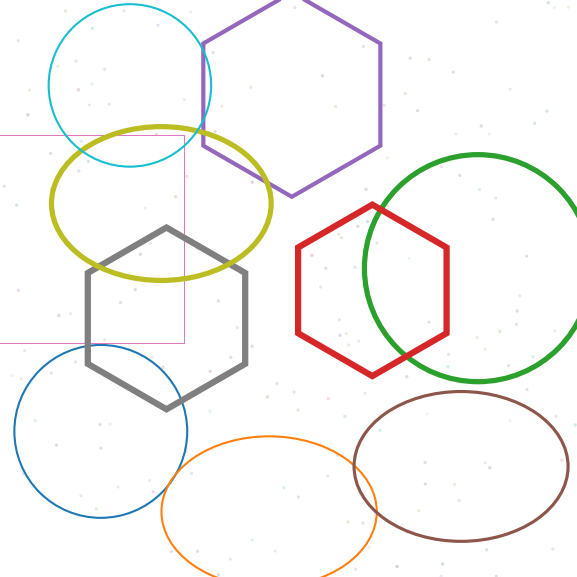[{"shape": "circle", "thickness": 1, "radius": 0.75, "center": [0.175, 0.252]}, {"shape": "oval", "thickness": 1, "radius": 0.93, "center": [0.466, 0.113]}, {"shape": "circle", "thickness": 2.5, "radius": 0.98, "center": [0.828, 0.535]}, {"shape": "hexagon", "thickness": 3, "radius": 0.74, "center": [0.645, 0.496]}, {"shape": "hexagon", "thickness": 2, "radius": 0.88, "center": [0.505, 0.835]}, {"shape": "oval", "thickness": 1.5, "radius": 0.93, "center": [0.798, 0.191]}, {"shape": "square", "thickness": 0.5, "radius": 0.9, "center": [0.139, 0.586]}, {"shape": "hexagon", "thickness": 3, "radius": 0.79, "center": [0.288, 0.448]}, {"shape": "oval", "thickness": 2.5, "radius": 0.95, "center": [0.279, 0.647]}, {"shape": "circle", "thickness": 1, "radius": 0.7, "center": [0.225, 0.851]}]